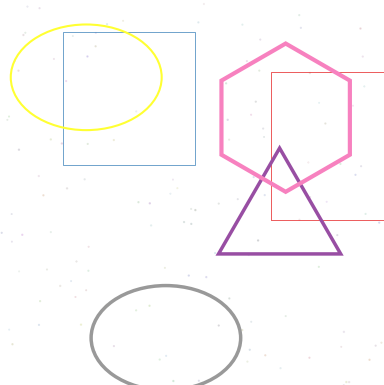[{"shape": "square", "thickness": 0.5, "radius": 0.96, "center": [0.897, 0.621]}, {"shape": "square", "thickness": 0.5, "radius": 0.86, "center": [0.335, 0.744]}, {"shape": "triangle", "thickness": 2.5, "radius": 0.92, "center": [0.726, 0.432]}, {"shape": "oval", "thickness": 1.5, "radius": 0.98, "center": [0.224, 0.799]}, {"shape": "hexagon", "thickness": 3, "radius": 0.96, "center": [0.742, 0.694]}, {"shape": "oval", "thickness": 2.5, "radius": 0.97, "center": [0.431, 0.122]}]